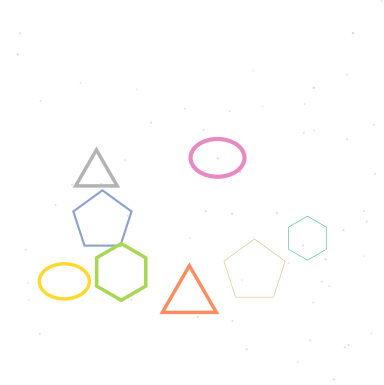[{"shape": "hexagon", "thickness": 0.5, "radius": 0.29, "center": [0.799, 0.381]}, {"shape": "triangle", "thickness": 2.5, "radius": 0.4, "center": [0.492, 0.229]}, {"shape": "pentagon", "thickness": 1.5, "radius": 0.4, "center": [0.266, 0.426]}, {"shape": "oval", "thickness": 3, "radius": 0.35, "center": [0.565, 0.59]}, {"shape": "hexagon", "thickness": 2.5, "radius": 0.37, "center": [0.315, 0.294]}, {"shape": "oval", "thickness": 2.5, "radius": 0.33, "center": [0.167, 0.269]}, {"shape": "pentagon", "thickness": 0.5, "radius": 0.42, "center": [0.661, 0.296]}, {"shape": "triangle", "thickness": 2.5, "radius": 0.31, "center": [0.25, 0.548]}]